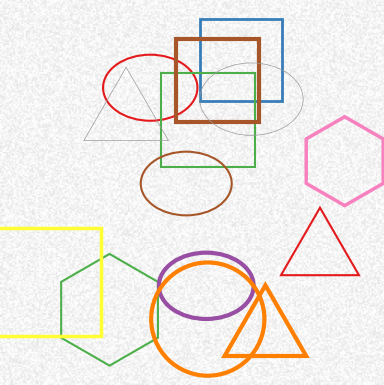[{"shape": "triangle", "thickness": 1.5, "radius": 0.58, "center": [0.831, 0.344]}, {"shape": "oval", "thickness": 1.5, "radius": 0.61, "center": [0.39, 0.772]}, {"shape": "square", "thickness": 2, "radius": 0.53, "center": [0.627, 0.843]}, {"shape": "hexagon", "thickness": 1.5, "radius": 0.73, "center": [0.285, 0.195]}, {"shape": "square", "thickness": 1.5, "radius": 0.61, "center": [0.539, 0.689]}, {"shape": "oval", "thickness": 3, "radius": 0.62, "center": [0.536, 0.258]}, {"shape": "triangle", "thickness": 3, "radius": 0.61, "center": [0.689, 0.137]}, {"shape": "circle", "thickness": 3, "radius": 0.74, "center": [0.54, 0.171]}, {"shape": "square", "thickness": 2.5, "radius": 0.7, "center": [0.121, 0.267]}, {"shape": "oval", "thickness": 1.5, "radius": 0.59, "center": [0.484, 0.523]}, {"shape": "square", "thickness": 3, "radius": 0.54, "center": [0.565, 0.791]}, {"shape": "hexagon", "thickness": 2.5, "radius": 0.58, "center": [0.895, 0.581]}, {"shape": "triangle", "thickness": 0.5, "radius": 0.64, "center": [0.328, 0.698]}, {"shape": "oval", "thickness": 0.5, "radius": 0.67, "center": [0.653, 0.742]}]